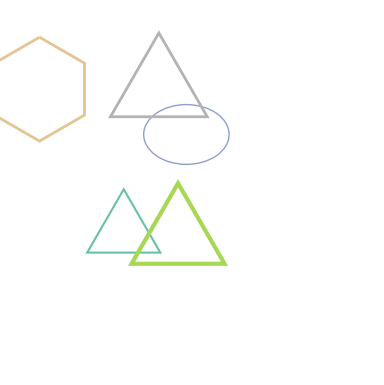[{"shape": "triangle", "thickness": 1.5, "radius": 0.55, "center": [0.321, 0.399]}, {"shape": "oval", "thickness": 1, "radius": 0.55, "center": [0.484, 0.651]}, {"shape": "triangle", "thickness": 3, "radius": 0.7, "center": [0.462, 0.385]}, {"shape": "hexagon", "thickness": 2, "radius": 0.67, "center": [0.103, 0.768]}, {"shape": "triangle", "thickness": 2, "radius": 0.73, "center": [0.413, 0.769]}]